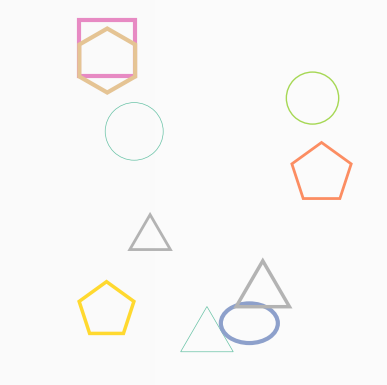[{"shape": "triangle", "thickness": 0.5, "radius": 0.39, "center": [0.534, 0.126]}, {"shape": "circle", "thickness": 0.5, "radius": 0.37, "center": [0.346, 0.659]}, {"shape": "pentagon", "thickness": 2, "radius": 0.4, "center": [0.83, 0.549]}, {"shape": "oval", "thickness": 3, "radius": 0.37, "center": [0.643, 0.16]}, {"shape": "square", "thickness": 3, "radius": 0.36, "center": [0.276, 0.875]}, {"shape": "circle", "thickness": 1, "radius": 0.34, "center": [0.807, 0.745]}, {"shape": "pentagon", "thickness": 2.5, "radius": 0.37, "center": [0.275, 0.194]}, {"shape": "hexagon", "thickness": 3, "radius": 0.42, "center": [0.277, 0.843]}, {"shape": "triangle", "thickness": 2.5, "radius": 0.4, "center": [0.678, 0.243]}, {"shape": "triangle", "thickness": 2, "radius": 0.3, "center": [0.387, 0.382]}]